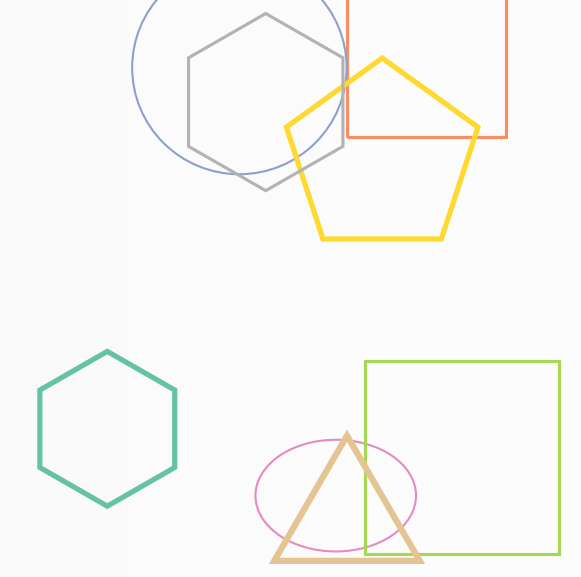[{"shape": "hexagon", "thickness": 2.5, "radius": 0.67, "center": [0.185, 0.257]}, {"shape": "square", "thickness": 1.5, "radius": 0.68, "center": [0.733, 0.898]}, {"shape": "circle", "thickness": 1, "radius": 0.92, "center": [0.412, 0.882]}, {"shape": "oval", "thickness": 1, "radius": 0.69, "center": [0.578, 0.141]}, {"shape": "square", "thickness": 1.5, "radius": 0.83, "center": [0.795, 0.207]}, {"shape": "pentagon", "thickness": 2.5, "radius": 0.87, "center": [0.657, 0.725]}, {"shape": "triangle", "thickness": 3, "radius": 0.72, "center": [0.597, 0.1]}, {"shape": "hexagon", "thickness": 1.5, "radius": 0.77, "center": [0.457, 0.822]}]